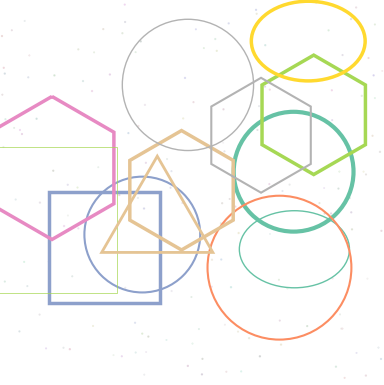[{"shape": "circle", "thickness": 3, "radius": 0.78, "center": [0.763, 0.554]}, {"shape": "oval", "thickness": 1, "radius": 0.72, "center": [0.765, 0.353]}, {"shape": "circle", "thickness": 1.5, "radius": 0.93, "center": [0.726, 0.305]}, {"shape": "square", "thickness": 2.5, "radius": 0.72, "center": [0.271, 0.356]}, {"shape": "circle", "thickness": 1.5, "radius": 0.75, "center": [0.37, 0.391]}, {"shape": "hexagon", "thickness": 2.5, "radius": 0.93, "center": [0.135, 0.564]}, {"shape": "square", "thickness": 0.5, "radius": 0.95, "center": [0.116, 0.429]}, {"shape": "hexagon", "thickness": 2.5, "radius": 0.78, "center": [0.815, 0.702]}, {"shape": "oval", "thickness": 2.5, "radius": 0.74, "center": [0.801, 0.893]}, {"shape": "hexagon", "thickness": 2.5, "radius": 0.78, "center": [0.471, 0.506]}, {"shape": "triangle", "thickness": 2, "radius": 0.83, "center": [0.408, 0.428]}, {"shape": "circle", "thickness": 1, "radius": 0.85, "center": [0.488, 0.779]}, {"shape": "hexagon", "thickness": 1.5, "radius": 0.75, "center": [0.678, 0.649]}]